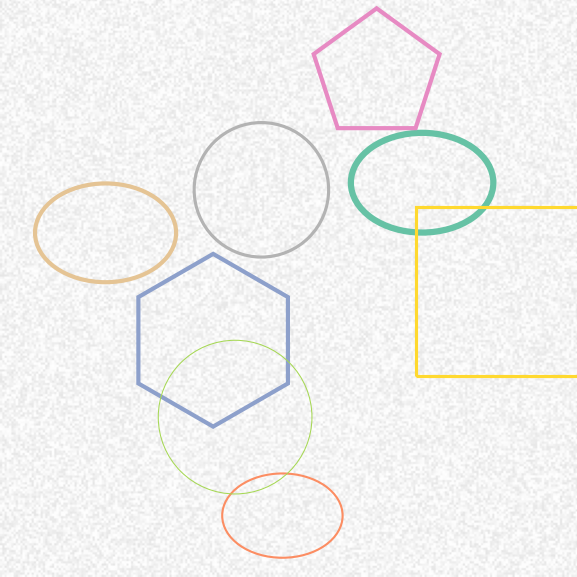[{"shape": "oval", "thickness": 3, "radius": 0.62, "center": [0.731, 0.683]}, {"shape": "oval", "thickness": 1, "radius": 0.52, "center": [0.489, 0.106]}, {"shape": "hexagon", "thickness": 2, "radius": 0.75, "center": [0.369, 0.41]}, {"shape": "pentagon", "thickness": 2, "radius": 0.57, "center": [0.652, 0.87]}, {"shape": "circle", "thickness": 0.5, "radius": 0.67, "center": [0.407, 0.277]}, {"shape": "square", "thickness": 1.5, "radius": 0.73, "center": [0.866, 0.494]}, {"shape": "oval", "thickness": 2, "radius": 0.61, "center": [0.183, 0.596]}, {"shape": "circle", "thickness": 1.5, "radius": 0.58, "center": [0.453, 0.67]}]